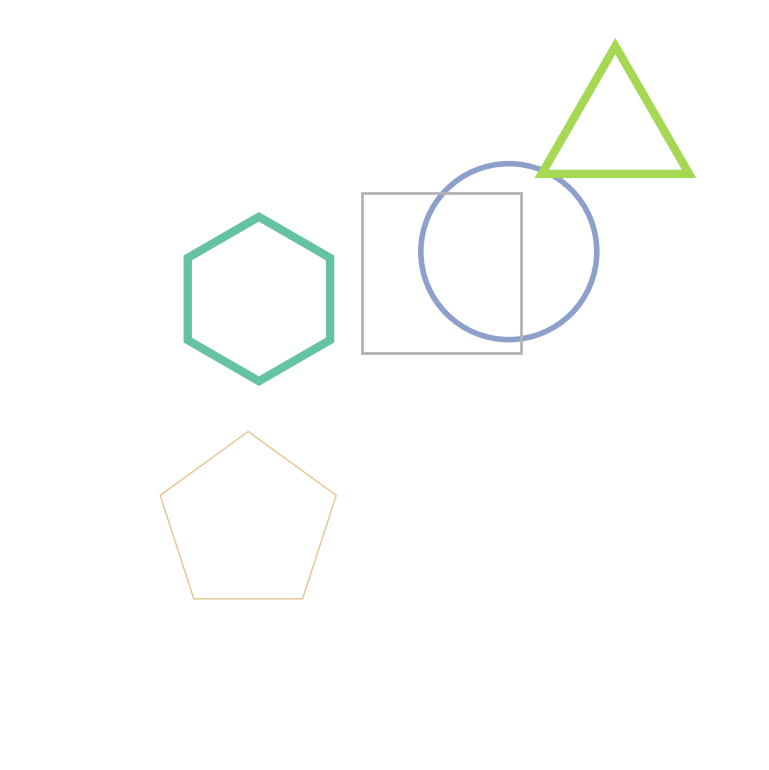[{"shape": "hexagon", "thickness": 3, "radius": 0.53, "center": [0.336, 0.612]}, {"shape": "circle", "thickness": 2, "radius": 0.57, "center": [0.661, 0.673]}, {"shape": "triangle", "thickness": 3, "radius": 0.55, "center": [0.799, 0.829]}, {"shape": "pentagon", "thickness": 0.5, "radius": 0.6, "center": [0.322, 0.319]}, {"shape": "square", "thickness": 1, "radius": 0.52, "center": [0.573, 0.646]}]